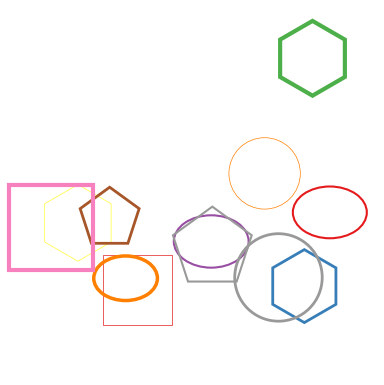[{"shape": "oval", "thickness": 1.5, "radius": 0.48, "center": [0.857, 0.448]}, {"shape": "square", "thickness": 0.5, "radius": 0.45, "center": [0.357, 0.248]}, {"shape": "hexagon", "thickness": 2, "radius": 0.47, "center": [0.79, 0.257]}, {"shape": "hexagon", "thickness": 3, "radius": 0.49, "center": [0.812, 0.849]}, {"shape": "oval", "thickness": 1.5, "radius": 0.49, "center": [0.549, 0.373]}, {"shape": "circle", "thickness": 0.5, "radius": 0.46, "center": [0.687, 0.55]}, {"shape": "oval", "thickness": 2.5, "radius": 0.41, "center": [0.326, 0.277]}, {"shape": "hexagon", "thickness": 0.5, "radius": 0.5, "center": [0.202, 0.421]}, {"shape": "pentagon", "thickness": 2, "radius": 0.4, "center": [0.285, 0.433]}, {"shape": "square", "thickness": 3, "radius": 0.55, "center": [0.132, 0.41]}, {"shape": "pentagon", "thickness": 1.5, "radius": 0.54, "center": [0.552, 0.356]}, {"shape": "circle", "thickness": 2, "radius": 0.57, "center": [0.723, 0.279]}]